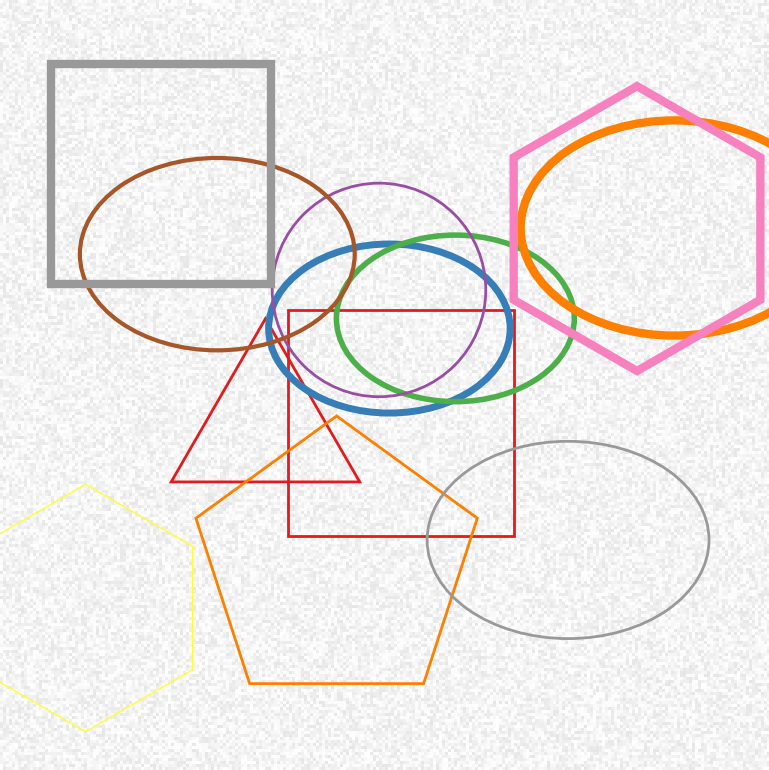[{"shape": "square", "thickness": 1, "radius": 0.73, "center": [0.521, 0.451]}, {"shape": "triangle", "thickness": 1, "radius": 0.71, "center": [0.345, 0.445]}, {"shape": "oval", "thickness": 2.5, "radius": 0.78, "center": [0.506, 0.573]}, {"shape": "oval", "thickness": 2, "radius": 0.77, "center": [0.591, 0.587]}, {"shape": "circle", "thickness": 1, "radius": 0.69, "center": [0.492, 0.623]}, {"shape": "pentagon", "thickness": 1, "radius": 0.96, "center": [0.437, 0.268]}, {"shape": "oval", "thickness": 3, "radius": 1.0, "center": [0.876, 0.704]}, {"shape": "hexagon", "thickness": 0.5, "radius": 0.8, "center": [0.111, 0.21]}, {"shape": "oval", "thickness": 1.5, "radius": 0.89, "center": [0.282, 0.67]}, {"shape": "hexagon", "thickness": 3, "radius": 0.92, "center": [0.827, 0.703]}, {"shape": "square", "thickness": 3, "radius": 0.71, "center": [0.209, 0.774]}, {"shape": "oval", "thickness": 1, "radius": 0.92, "center": [0.738, 0.299]}]